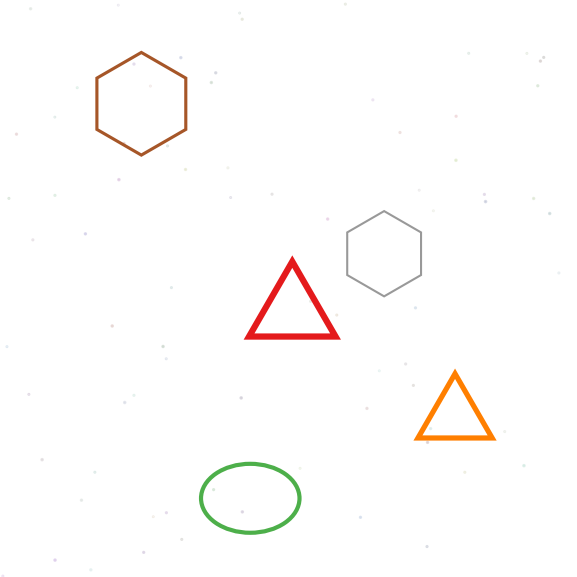[{"shape": "triangle", "thickness": 3, "radius": 0.43, "center": [0.506, 0.46]}, {"shape": "oval", "thickness": 2, "radius": 0.43, "center": [0.433, 0.136]}, {"shape": "triangle", "thickness": 2.5, "radius": 0.37, "center": [0.788, 0.278]}, {"shape": "hexagon", "thickness": 1.5, "radius": 0.44, "center": [0.245, 0.819]}, {"shape": "hexagon", "thickness": 1, "radius": 0.37, "center": [0.665, 0.56]}]